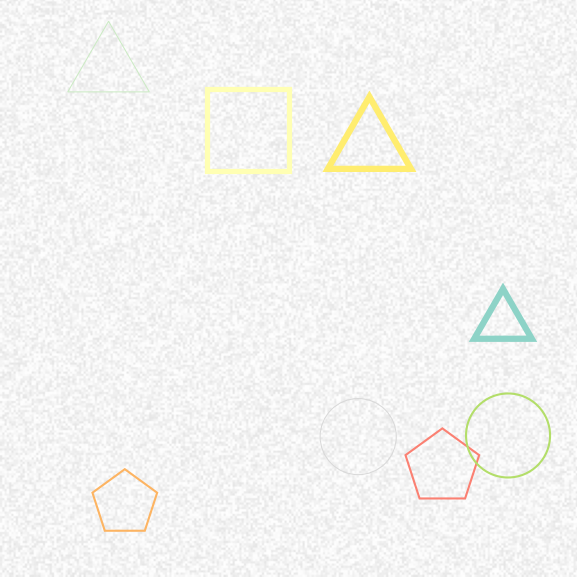[{"shape": "triangle", "thickness": 3, "radius": 0.29, "center": [0.871, 0.441]}, {"shape": "square", "thickness": 2.5, "radius": 0.36, "center": [0.429, 0.774]}, {"shape": "pentagon", "thickness": 1, "radius": 0.34, "center": [0.766, 0.19]}, {"shape": "pentagon", "thickness": 1, "radius": 0.29, "center": [0.216, 0.128]}, {"shape": "circle", "thickness": 1, "radius": 0.36, "center": [0.88, 0.245]}, {"shape": "circle", "thickness": 0.5, "radius": 0.33, "center": [0.62, 0.243]}, {"shape": "triangle", "thickness": 0.5, "radius": 0.41, "center": [0.188, 0.881]}, {"shape": "triangle", "thickness": 3, "radius": 0.42, "center": [0.64, 0.748]}]